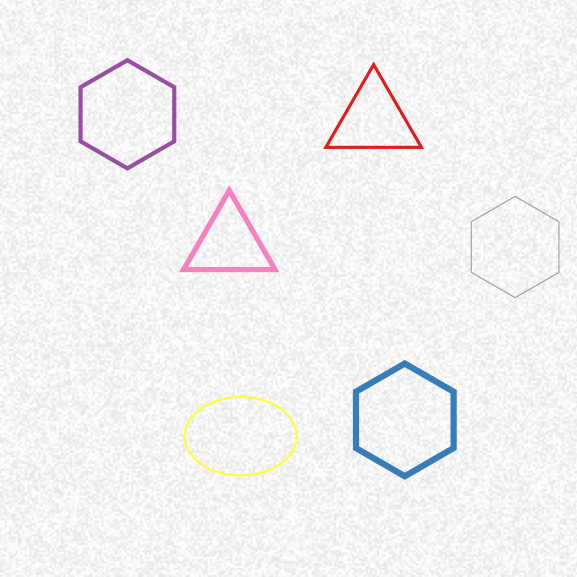[{"shape": "triangle", "thickness": 1.5, "radius": 0.48, "center": [0.647, 0.792]}, {"shape": "hexagon", "thickness": 3, "radius": 0.49, "center": [0.701, 0.272]}, {"shape": "hexagon", "thickness": 2, "radius": 0.47, "center": [0.221, 0.801]}, {"shape": "oval", "thickness": 1, "radius": 0.49, "center": [0.417, 0.244]}, {"shape": "triangle", "thickness": 2.5, "radius": 0.46, "center": [0.397, 0.578]}, {"shape": "hexagon", "thickness": 0.5, "radius": 0.44, "center": [0.892, 0.571]}]